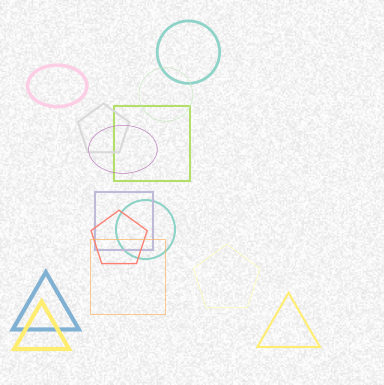[{"shape": "circle", "thickness": 2, "radius": 0.41, "center": [0.489, 0.865]}, {"shape": "circle", "thickness": 1.5, "radius": 0.38, "center": [0.378, 0.404]}, {"shape": "pentagon", "thickness": 0.5, "radius": 0.46, "center": [0.589, 0.274]}, {"shape": "square", "thickness": 1.5, "radius": 0.38, "center": [0.322, 0.426]}, {"shape": "pentagon", "thickness": 1, "radius": 0.38, "center": [0.309, 0.377]}, {"shape": "triangle", "thickness": 3, "radius": 0.5, "center": [0.119, 0.194]}, {"shape": "square", "thickness": 0.5, "radius": 0.49, "center": [0.331, 0.282]}, {"shape": "square", "thickness": 1.5, "radius": 0.49, "center": [0.395, 0.627]}, {"shape": "oval", "thickness": 2.5, "radius": 0.39, "center": [0.149, 0.777]}, {"shape": "pentagon", "thickness": 1.5, "radius": 0.35, "center": [0.269, 0.661]}, {"shape": "oval", "thickness": 0.5, "radius": 0.45, "center": [0.319, 0.612]}, {"shape": "circle", "thickness": 0.5, "radius": 0.35, "center": [0.431, 0.755]}, {"shape": "triangle", "thickness": 1.5, "radius": 0.47, "center": [0.75, 0.146]}, {"shape": "triangle", "thickness": 3, "radius": 0.41, "center": [0.108, 0.135]}]